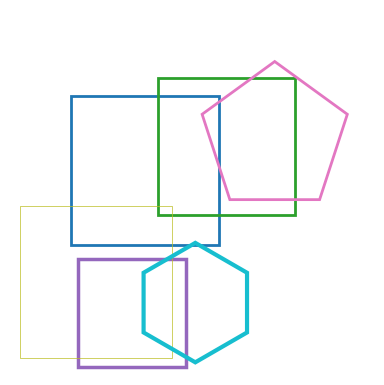[{"shape": "square", "thickness": 2, "radius": 0.96, "center": [0.377, 0.557]}, {"shape": "square", "thickness": 2, "radius": 0.89, "center": [0.589, 0.619]}, {"shape": "square", "thickness": 2.5, "radius": 0.7, "center": [0.342, 0.188]}, {"shape": "pentagon", "thickness": 2, "radius": 0.99, "center": [0.714, 0.642]}, {"shape": "square", "thickness": 0.5, "radius": 0.99, "center": [0.25, 0.266]}, {"shape": "hexagon", "thickness": 3, "radius": 0.78, "center": [0.507, 0.214]}]